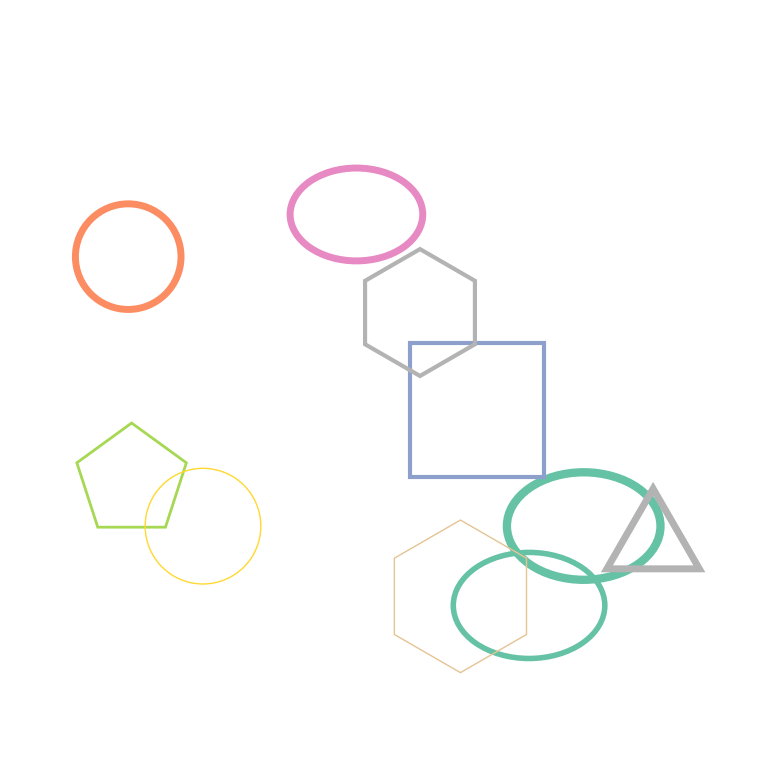[{"shape": "oval", "thickness": 3, "radius": 0.5, "center": [0.758, 0.317]}, {"shape": "oval", "thickness": 2, "radius": 0.49, "center": [0.687, 0.214]}, {"shape": "circle", "thickness": 2.5, "radius": 0.34, "center": [0.167, 0.667]}, {"shape": "square", "thickness": 1.5, "radius": 0.44, "center": [0.62, 0.468]}, {"shape": "oval", "thickness": 2.5, "radius": 0.43, "center": [0.463, 0.721]}, {"shape": "pentagon", "thickness": 1, "radius": 0.37, "center": [0.171, 0.376]}, {"shape": "circle", "thickness": 0.5, "radius": 0.38, "center": [0.264, 0.317]}, {"shape": "hexagon", "thickness": 0.5, "radius": 0.5, "center": [0.598, 0.226]}, {"shape": "triangle", "thickness": 2.5, "radius": 0.35, "center": [0.848, 0.296]}, {"shape": "hexagon", "thickness": 1.5, "radius": 0.41, "center": [0.545, 0.594]}]